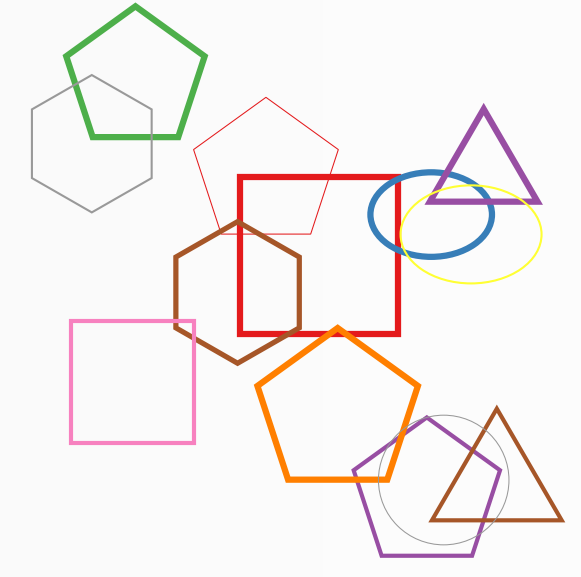[{"shape": "pentagon", "thickness": 0.5, "radius": 0.65, "center": [0.458, 0.7]}, {"shape": "square", "thickness": 3, "radius": 0.68, "center": [0.549, 0.557]}, {"shape": "oval", "thickness": 3, "radius": 0.52, "center": [0.742, 0.628]}, {"shape": "pentagon", "thickness": 3, "radius": 0.63, "center": [0.233, 0.863]}, {"shape": "pentagon", "thickness": 2, "radius": 0.66, "center": [0.734, 0.144]}, {"shape": "triangle", "thickness": 3, "radius": 0.53, "center": [0.832, 0.703]}, {"shape": "pentagon", "thickness": 3, "radius": 0.73, "center": [0.581, 0.286]}, {"shape": "oval", "thickness": 1, "radius": 0.61, "center": [0.81, 0.593]}, {"shape": "triangle", "thickness": 2, "radius": 0.64, "center": [0.855, 0.163]}, {"shape": "hexagon", "thickness": 2.5, "radius": 0.61, "center": [0.409, 0.493]}, {"shape": "square", "thickness": 2, "radius": 0.53, "center": [0.227, 0.338]}, {"shape": "hexagon", "thickness": 1, "radius": 0.59, "center": [0.158, 0.75]}, {"shape": "circle", "thickness": 0.5, "radius": 0.56, "center": [0.763, 0.168]}]